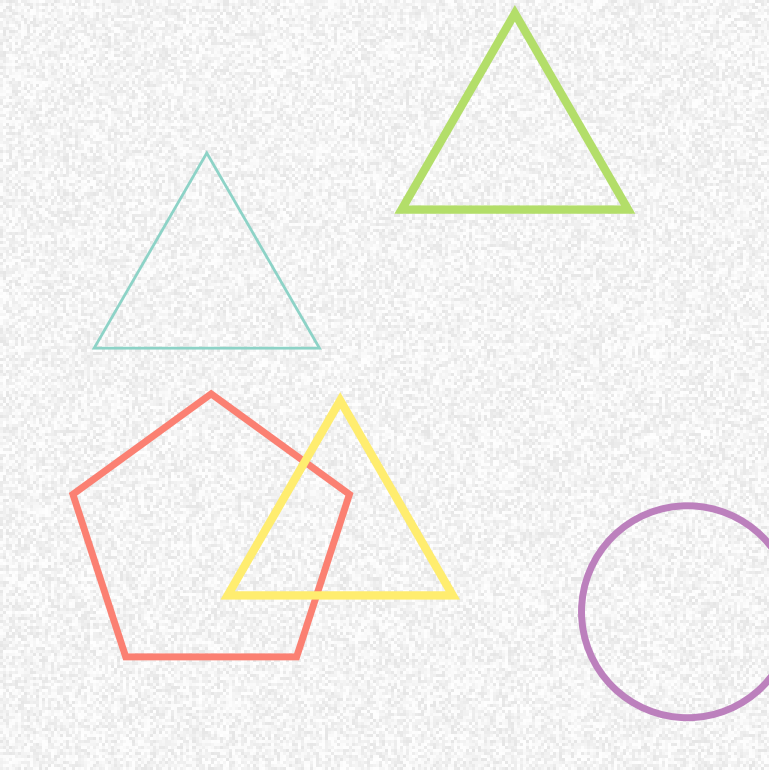[{"shape": "triangle", "thickness": 1, "radius": 0.84, "center": [0.269, 0.632]}, {"shape": "pentagon", "thickness": 2.5, "radius": 0.94, "center": [0.274, 0.3]}, {"shape": "triangle", "thickness": 3, "radius": 0.85, "center": [0.669, 0.813]}, {"shape": "circle", "thickness": 2.5, "radius": 0.69, "center": [0.893, 0.206]}, {"shape": "triangle", "thickness": 3, "radius": 0.84, "center": [0.442, 0.311]}]